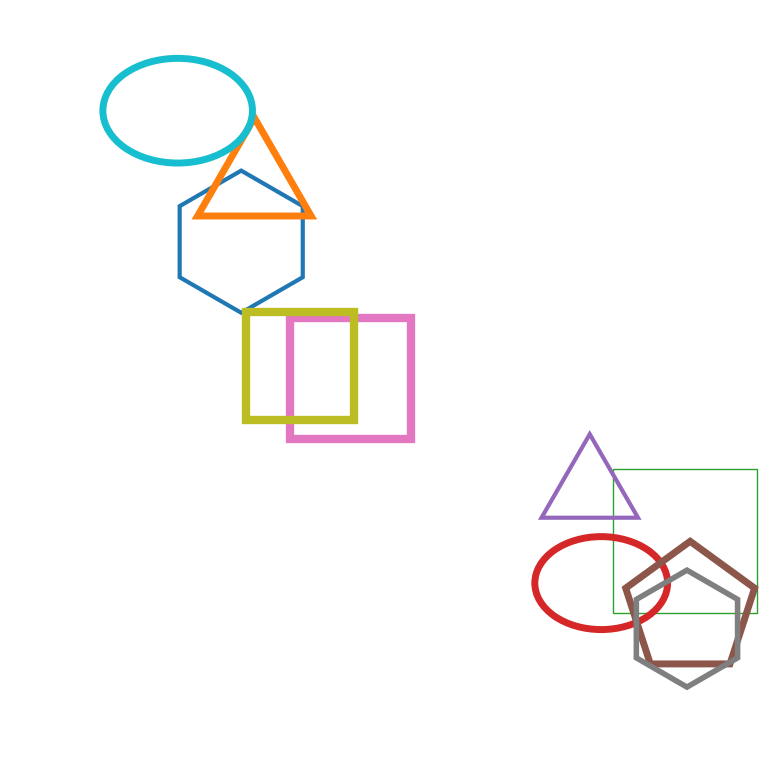[{"shape": "hexagon", "thickness": 1.5, "radius": 0.46, "center": [0.313, 0.686]}, {"shape": "triangle", "thickness": 2.5, "radius": 0.43, "center": [0.33, 0.762]}, {"shape": "square", "thickness": 0.5, "radius": 0.47, "center": [0.889, 0.297]}, {"shape": "oval", "thickness": 2.5, "radius": 0.43, "center": [0.781, 0.243]}, {"shape": "triangle", "thickness": 1.5, "radius": 0.36, "center": [0.766, 0.364]}, {"shape": "pentagon", "thickness": 2.5, "radius": 0.44, "center": [0.896, 0.209]}, {"shape": "square", "thickness": 3, "radius": 0.39, "center": [0.455, 0.508]}, {"shape": "hexagon", "thickness": 2, "radius": 0.38, "center": [0.892, 0.184]}, {"shape": "square", "thickness": 3, "radius": 0.35, "center": [0.39, 0.525]}, {"shape": "oval", "thickness": 2.5, "radius": 0.49, "center": [0.231, 0.856]}]